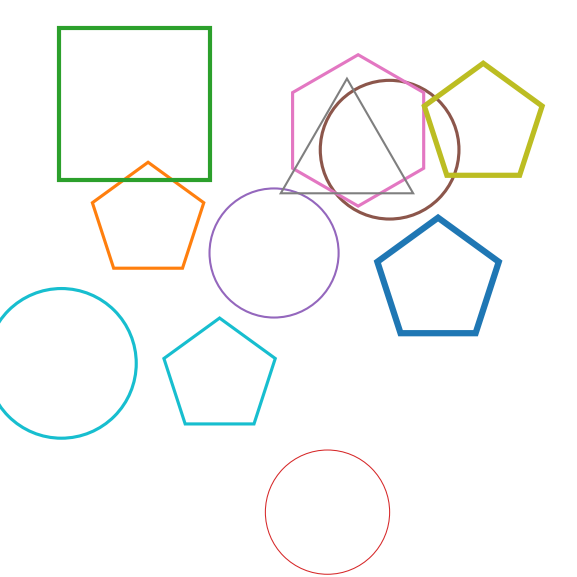[{"shape": "pentagon", "thickness": 3, "radius": 0.55, "center": [0.759, 0.512]}, {"shape": "pentagon", "thickness": 1.5, "radius": 0.51, "center": [0.256, 0.617]}, {"shape": "square", "thickness": 2, "radius": 0.66, "center": [0.233, 0.819]}, {"shape": "circle", "thickness": 0.5, "radius": 0.54, "center": [0.567, 0.112]}, {"shape": "circle", "thickness": 1, "radius": 0.56, "center": [0.475, 0.561]}, {"shape": "circle", "thickness": 1.5, "radius": 0.6, "center": [0.675, 0.74]}, {"shape": "hexagon", "thickness": 1.5, "radius": 0.66, "center": [0.62, 0.773]}, {"shape": "triangle", "thickness": 1, "radius": 0.66, "center": [0.601, 0.731]}, {"shape": "pentagon", "thickness": 2.5, "radius": 0.54, "center": [0.837, 0.782]}, {"shape": "circle", "thickness": 1.5, "radius": 0.65, "center": [0.106, 0.37]}, {"shape": "pentagon", "thickness": 1.5, "radius": 0.51, "center": [0.38, 0.347]}]